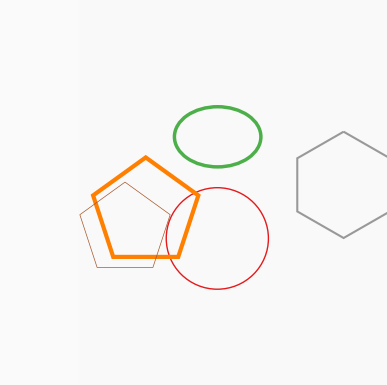[{"shape": "circle", "thickness": 1, "radius": 0.66, "center": [0.561, 0.381]}, {"shape": "oval", "thickness": 2.5, "radius": 0.56, "center": [0.562, 0.645]}, {"shape": "pentagon", "thickness": 3, "radius": 0.71, "center": [0.376, 0.448]}, {"shape": "pentagon", "thickness": 0.5, "radius": 0.61, "center": [0.323, 0.404]}, {"shape": "hexagon", "thickness": 1.5, "radius": 0.69, "center": [0.887, 0.52]}]